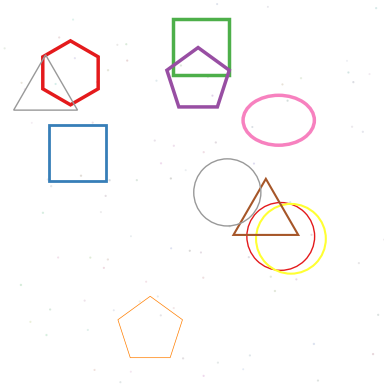[{"shape": "hexagon", "thickness": 2.5, "radius": 0.42, "center": [0.183, 0.811]}, {"shape": "circle", "thickness": 1, "radius": 0.44, "center": [0.729, 0.386]}, {"shape": "square", "thickness": 2, "radius": 0.36, "center": [0.201, 0.604]}, {"shape": "square", "thickness": 2.5, "radius": 0.36, "center": [0.523, 0.878]}, {"shape": "pentagon", "thickness": 2.5, "radius": 0.43, "center": [0.515, 0.791]}, {"shape": "pentagon", "thickness": 0.5, "radius": 0.44, "center": [0.39, 0.142]}, {"shape": "circle", "thickness": 1.5, "radius": 0.45, "center": [0.756, 0.38]}, {"shape": "triangle", "thickness": 1.5, "radius": 0.49, "center": [0.691, 0.438]}, {"shape": "oval", "thickness": 2.5, "radius": 0.46, "center": [0.724, 0.688]}, {"shape": "triangle", "thickness": 1, "radius": 0.48, "center": [0.118, 0.762]}, {"shape": "circle", "thickness": 1, "radius": 0.44, "center": [0.59, 0.5]}]